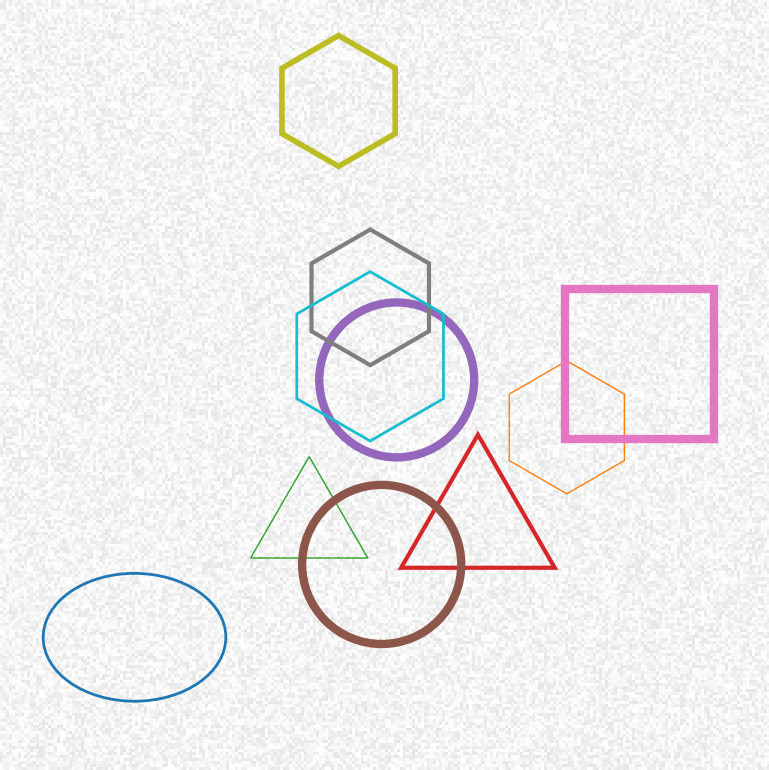[{"shape": "oval", "thickness": 1, "radius": 0.59, "center": [0.175, 0.172]}, {"shape": "hexagon", "thickness": 0.5, "radius": 0.43, "center": [0.736, 0.445]}, {"shape": "triangle", "thickness": 0.5, "radius": 0.44, "center": [0.402, 0.319]}, {"shape": "triangle", "thickness": 1.5, "radius": 0.58, "center": [0.621, 0.32]}, {"shape": "circle", "thickness": 3, "radius": 0.5, "center": [0.515, 0.507]}, {"shape": "circle", "thickness": 3, "radius": 0.52, "center": [0.496, 0.267]}, {"shape": "square", "thickness": 3, "radius": 0.49, "center": [0.83, 0.527]}, {"shape": "hexagon", "thickness": 1.5, "radius": 0.44, "center": [0.481, 0.614]}, {"shape": "hexagon", "thickness": 2, "radius": 0.42, "center": [0.44, 0.869]}, {"shape": "hexagon", "thickness": 1, "radius": 0.55, "center": [0.481, 0.537]}]